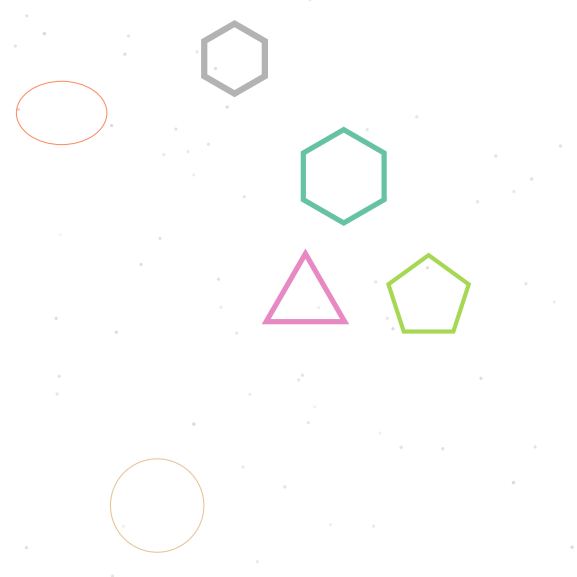[{"shape": "hexagon", "thickness": 2.5, "radius": 0.4, "center": [0.595, 0.694]}, {"shape": "oval", "thickness": 0.5, "radius": 0.39, "center": [0.107, 0.804]}, {"shape": "triangle", "thickness": 2.5, "radius": 0.39, "center": [0.529, 0.481]}, {"shape": "pentagon", "thickness": 2, "radius": 0.37, "center": [0.742, 0.484]}, {"shape": "circle", "thickness": 0.5, "radius": 0.4, "center": [0.272, 0.124]}, {"shape": "hexagon", "thickness": 3, "radius": 0.3, "center": [0.406, 0.898]}]